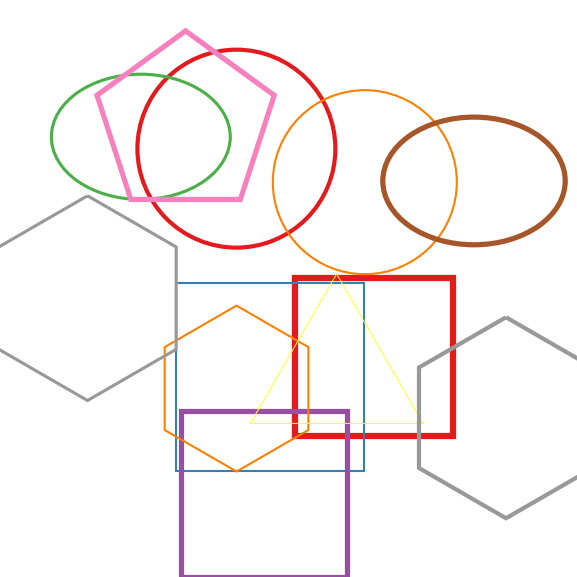[{"shape": "circle", "thickness": 2, "radius": 0.86, "center": [0.409, 0.742]}, {"shape": "square", "thickness": 3, "radius": 0.68, "center": [0.647, 0.381]}, {"shape": "square", "thickness": 1, "radius": 0.81, "center": [0.468, 0.346]}, {"shape": "oval", "thickness": 1.5, "radius": 0.77, "center": [0.244, 0.762]}, {"shape": "square", "thickness": 2.5, "radius": 0.72, "center": [0.457, 0.144]}, {"shape": "circle", "thickness": 1, "radius": 0.8, "center": [0.632, 0.684]}, {"shape": "hexagon", "thickness": 1, "radius": 0.72, "center": [0.41, 0.326]}, {"shape": "triangle", "thickness": 0.5, "radius": 0.86, "center": [0.583, 0.352]}, {"shape": "oval", "thickness": 2.5, "radius": 0.79, "center": [0.821, 0.686]}, {"shape": "pentagon", "thickness": 2.5, "radius": 0.81, "center": [0.321, 0.784]}, {"shape": "hexagon", "thickness": 2, "radius": 0.87, "center": [0.876, 0.276]}, {"shape": "hexagon", "thickness": 1.5, "radius": 0.89, "center": [0.152, 0.483]}]